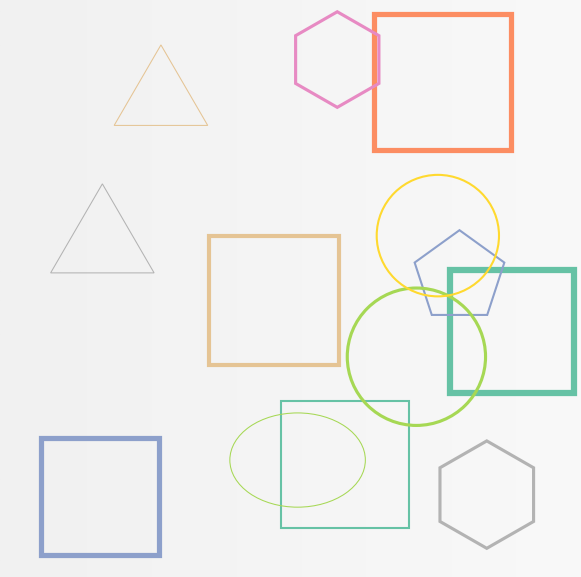[{"shape": "square", "thickness": 3, "radius": 0.53, "center": [0.881, 0.425]}, {"shape": "square", "thickness": 1, "radius": 0.55, "center": [0.593, 0.195]}, {"shape": "square", "thickness": 2.5, "radius": 0.59, "center": [0.761, 0.858]}, {"shape": "square", "thickness": 2.5, "radius": 0.51, "center": [0.173, 0.14]}, {"shape": "pentagon", "thickness": 1, "radius": 0.41, "center": [0.791, 0.519]}, {"shape": "hexagon", "thickness": 1.5, "radius": 0.41, "center": [0.58, 0.896]}, {"shape": "oval", "thickness": 0.5, "radius": 0.58, "center": [0.512, 0.203]}, {"shape": "circle", "thickness": 1.5, "radius": 0.59, "center": [0.716, 0.381]}, {"shape": "circle", "thickness": 1, "radius": 0.53, "center": [0.753, 0.591]}, {"shape": "square", "thickness": 2, "radius": 0.56, "center": [0.472, 0.478]}, {"shape": "triangle", "thickness": 0.5, "radius": 0.46, "center": [0.277, 0.828]}, {"shape": "triangle", "thickness": 0.5, "radius": 0.51, "center": [0.176, 0.578]}, {"shape": "hexagon", "thickness": 1.5, "radius": 0.46, "center": [0.837, 0.143]}]